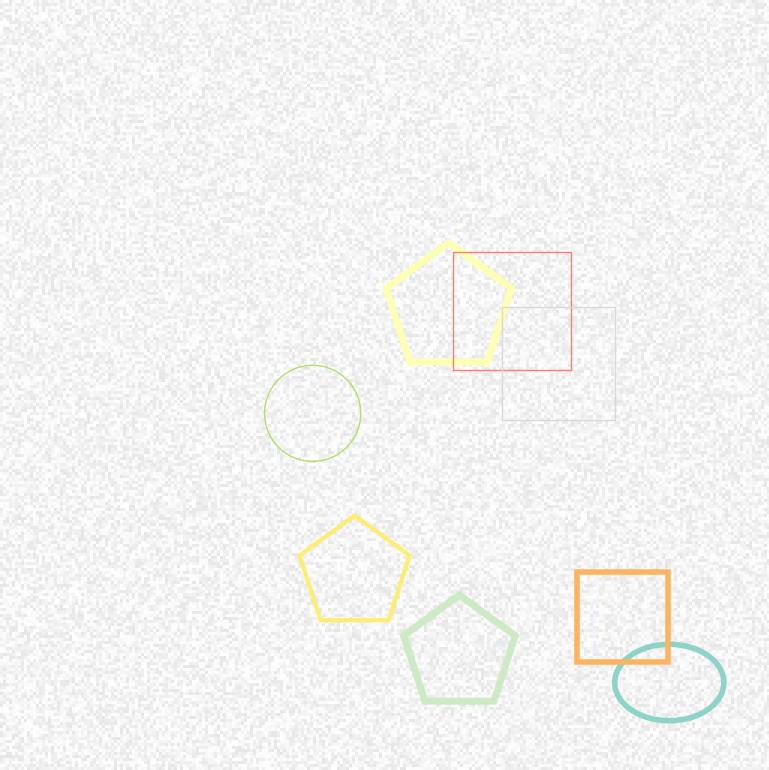[{"shape": "oval", "thickness": 2, "radius": 0.35, "center": [0.869, 0.114]}, {"shape": "pentagon", "thickness": 2.5, "radius": 0.43, "center": [0.583, 0.599]}, {"shape": "square", "thickness": 0.5, "radius": 0.38, "center": [0.665, 0.596]}, {"shape": "square", "thickness": 2, "radius": 0.29, "center": [0.808, 0.199]}, {"shape": "circle", "thickness": 0.5, "radius": 0.31, "center": [0.406, 0.463]}, {"shape": "square", "thickness": 0.5, "radius": 0.37, "center": [0.726, 0.527]}, {"shape": "pentagon", "thickness": 2.5, "radius": 0.38, "center": [0.597, 0.151]}, {"shape": "pentagon", "thickness": 1.5, "radius": 0.38, "center": [0.461, 0.255]}]